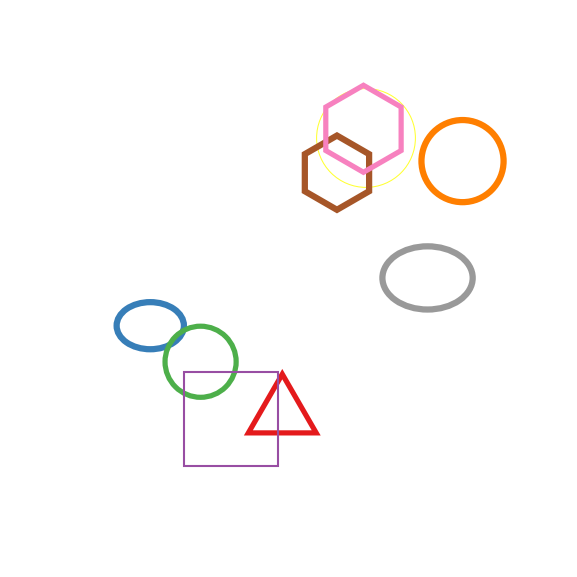[{"shape": "triangle", "thickness": 2.5, "radius": 0.34, "center": [0.489, 0.283]}, {"shape": "oval", "thickness": 3, "radius": 0.29, "center": [0.26, 0.435]}, {"shape": "circle", "thickness": 2.5, "radius": 0.31, "center": [0.347, 0.373]}, {"shape": "square", "thickness": 1, "radius": 0.4, "center": [0.4, 0.274]}, {"shape": "circle", "thickness": 3, "radius": 0.36, "center": [0.801, 0.72]}, {"shape": "circle", "thickness": 0.5, "radius": 0.43, "center": [0.634, 0.76]}, {"shape": "hexagon", "thickness": 3, "radius": 0.32, "center": [0.583, 0.7]}, {"shape": "hexagon", "thickness": 2.5, "radius": 0.38, "center": [0.629, 0.776]}, {"shape": "oval", "thickness": 3, "radius": 0.39, "center": [0.74, 0.518]}]